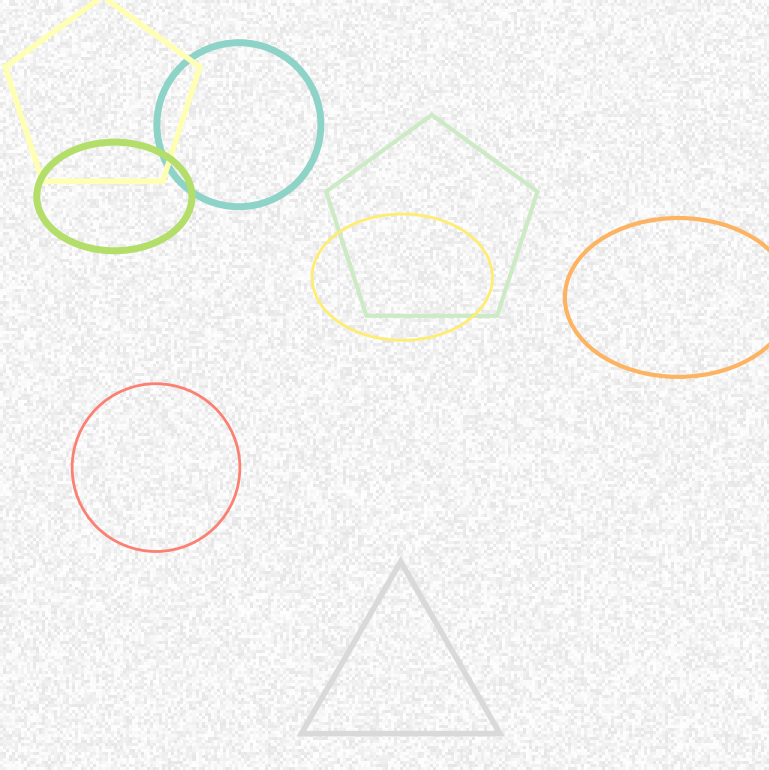[{"shape": "circle", "thickness": 2.5, "radius": 0.53, "center": [0.31, 0.838]}, {"shape": "pentagon", "thickness": 2, "radius": 0.66, "center": [0.133, 0.872]}, {"shape": "circle", "thickness": 1, "radius": 0.54, "center": [0.203, 0.393]}, {"shape": "oval", "thickness": 1.5, "radius": 0.74, "center": [0.881, 0.614]}, {"shape": "oval", "thickness": 2.5, "radius": 0.5, "center": [0.149, 0.745]}, {"shape": "triangle", "thickness": 2, "radius": 0.74, "center": [0.52, 0.122]}, {"shape": "pentagon", "thickness": 1.5, "radius": 0.72, "center": [0.561, 0.707]}, {"shape": "oval", "thickness": 1, "radius": 0.59, "center": [0.522, 0.64]}]